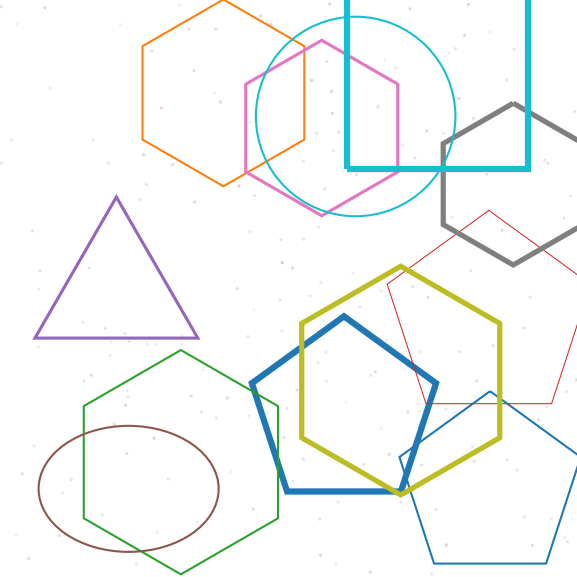[{"shape": "pentagon", "thickness": 1, "radius": 0.83, "center": [0.849, 0.157]}, {"shape": "pentagon", "thickness": 3, "radius": 0.84, "center": [0.596, 0.284]}, {"shape": "hexagon", "thickness": 1, "radius": 0.81, "center": [0.387, 0.838]}, {"shape": "hexagon", "thickness": 1, "radius": 0.97, "center": [0.313, 0.199]}, {"shape": "pentagon", "thickness": 0.5, "radius": 0.93, "center": [0.846, 0.45]}, {"shape": "triangle", "thickness": 1.5, "radius": 0.81, "center": [0.202, 0.495]}, {"shape": "oval", "thickness": 1, "radius": 0.78, "center": [0.223, 0.153]}, {"shape": "hexagon", "thickness": 1.5, "radius": 0.76, "center": [0.557, 0.777]}, {"shape": "hexagon", "thickness": 2.5, "radius": 0.7, "center": [0.889, 0.68]}, {"shape": "hexagon", "thickness": 2.5, "radius": 0.99, "center": [0.694, 0.34]}, {"shape": "circle", "thickness": 1, "radius": 0.86, "center": [0.616, 0.797]}, {"shape": "square", "thickness": 3, "radius": 0.78, "center": [0.757, 0.862]}]